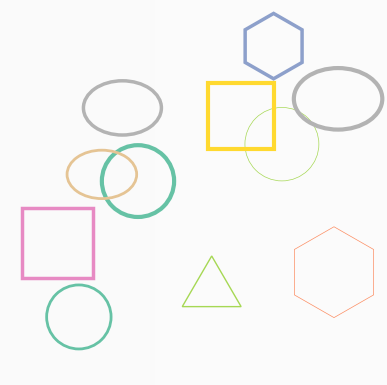[{"shape": "circle", "thickness": 2, "radius": 0.42, "center": [0.204, 0.177]}, {"shape": "circle", "thickness": 3, "radius": 0.47, "center": [0.356, 0.53]}, {"shape": "hexagon", "thickness": 0.5, "radius": 0.59, "center": [0.862, 0.293]}, {"shape": "hexagon", "thickness": 2.5, "radius": 0.42, "center": [0.706, 0.88]}, {"shape": "square", "thickness": 2.5, "radius": 0.46, "center": [0.149, 0.368]}, {"shape": "circle", "thickness": 0.5, "radius": 0.48, "center": [0.727, 0.626]}, {"shape": "triangle", "thickness": 1, "radius": 0.44, "center": [0.546, 0.247]}, {"shape": "square", "thickness": 3, "radius": 0.43, "center": [0.623, 0.698]}, {"shape": "oval", "thickness": 2, "radius": 0.45, "center": [0.263, 0.547]}, {"shape": "oval", "thickness": 3, "radius": 0.57, "center": [0.872, 0.743]}, {"shape": "oval", "thickness": 2.5, "radius": 0.5, "center": [0.316, 0.72]}]